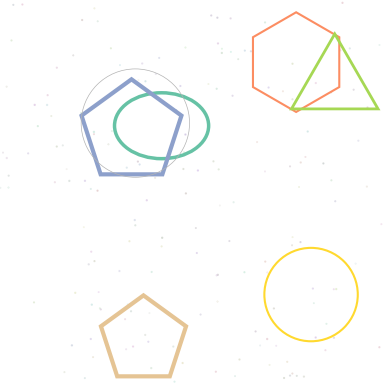[{"shape": "oval", "thickness": 2.5, "radius": 0.61, "center": [0.42, 0.673]}, {"shape": "hexagon", "thickness": 1.5, "radius": 0.65, "center": [0.769, 0.839]}, {"shape": "pentagon", "thickness": 3, "radius": 0.68, "center": [0.342, 0.658]}, {"shape": "triangle", "thickness": 2, "radius": 0.65, "center": [0.87, 0.782]}, {"shape": "circle", "thickness": 1.5, "radius": 0.61, "center": [0.808, 0.235]}, {"shape": "pentagon", "thickness": 3, "radius": 0.58, "center": [0.373, 0.117]}, {"shape": "circle", "thickness": 0.5, "radius": 0.7, "center": [0.352, 0.68]}]